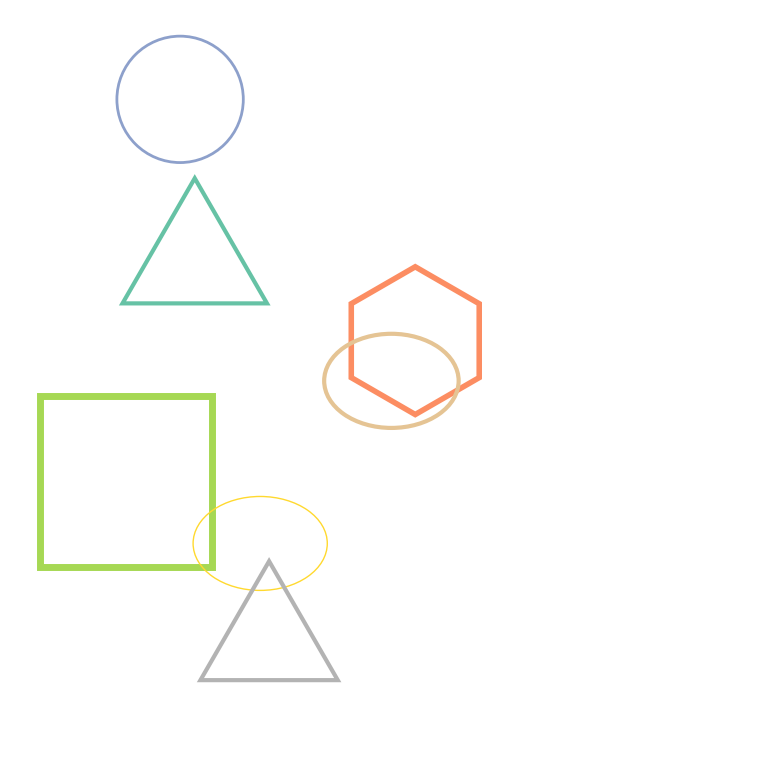[{"shape": "triangle", "thickness": 1.5, "radius": 0.54, "center": [0.253, 0.66]}, {"shape": "hexagon", "thickness": 2, "radius": 0.48, "center": [0.539, 0.558]}, {"shape": "circle", "thickness": 1, "radius": 0.41, "center": [0.234, 0.871]}, {"shape": "square", "thickness": 2.5, "radius": 0.56, "center": [0.164, 0.374]}, {"shape": "oval", "thickness": 0.5, "radius": 0.44, "center": [0.338, 0.294]}, {"shape": "oval", "thickness": 1.5, "radius": 0.44, "center": [0.508, 0.505]}, {"shape": "triangle", "thickness": 1.5, "radius": 0.51, "center": [0.349, 0.168]}]